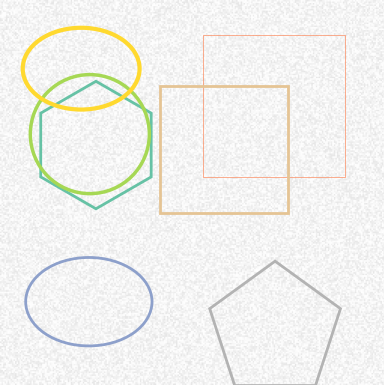[{"shape": "hexagon", "thickness": 2, "radius": 0.83, "center": [0.249, 0.623]}, {"shape": "square", "thickness": 0.5, "radius": 0.93, "center": [0.711, 0.725]}, {"shape": "oval", "thickness": 2, "radius": 0.82, "center": [0.231, 0.216]}, {"shape": "circle", "thickness": 2.5, "radius": 0.77, "center": [0.233, 0.652]}, {"shape": "oval", "thickness": 3, "radius": 0.76, "center": [0.211, 0.822]}, {"shape": "square", "thickness": 2, "radius": 0.83, "center": [0.582, 0.612]}, {"shape": "pentagon", "thickness": 2, "radius": 0.89, "center": [0.715, 0.143]}]